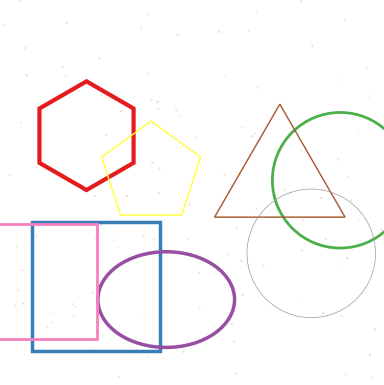[{"shape": "hexagon", "thickness": 3, "radius": 0.71, "center": [0.225, 0.648]}, {"shape": "square", "thickness": 2.5, "radius": 0.83, "center": [0.25, 0.256]}, {"shape": "circle", "thickness": 2, "radius": 0.88, "center": [0.884, 0.532]}, {"shape": "oval", "thickness": 2.5, "radius": 0.89, "center": [0.432, 0.222]}, {"shape": "pentagon", "thickness": 1, "radius": 0.67, "center": [0.392, 0.55]}, {"shape": "triangle", "thickness": 1, "radius": 0.98, "center": [0.727, 0.534]}, {"shape": "square", "thickness": 2, "radius": 0.75, "center": [0.103, 0.269]}, {"shape": "circle", "thickness": 0.5, "radius": 0.83, "center": [0.808, 0.342]}]